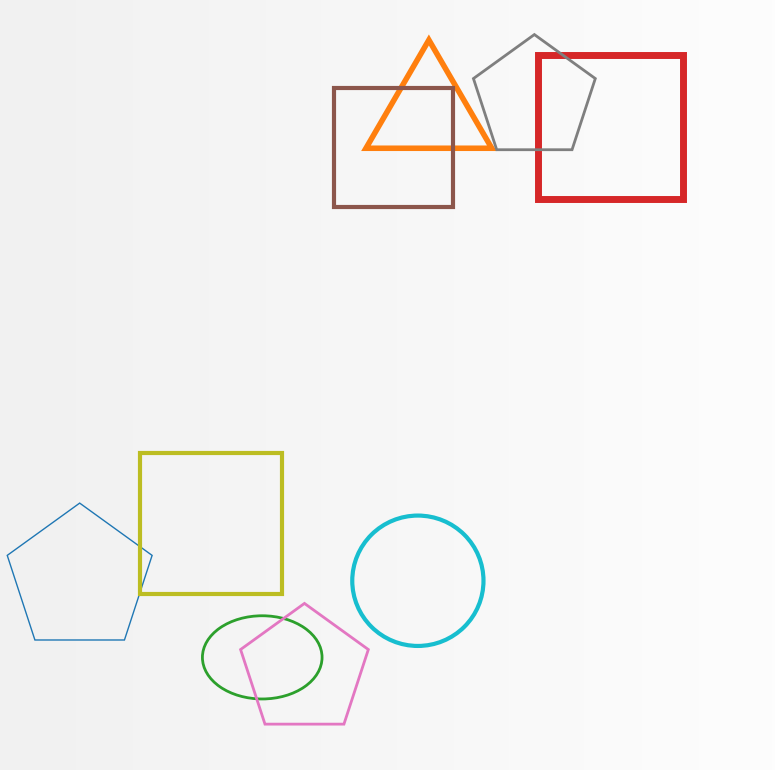[{"shape": "pentagon", "thickness": 0.5, "radius": 0.49, "center": [0.103, 0.248]}, {"shape": "triangle", "thickness": 2, "radius": 0.47, "center": [0.553, 0.854]}, {"shape": "oval", "thickness": 1, "radius": 0.39, "center": [0.338, 0.146]}, {"shape": "square", "thickness": 2.5, "radius": 0.47, "center": [0.787, 0.835]}, {"shape": "square", "thickness": 1.5, "radius": 0.39, "center": [0.508, 0.808]}, {"shape": "pentagon", "thickness": 1, "radius": 0.43, "center": [0.393, 0.13]}, {"shape": "pentagon", "thickness": 1, "radius": 0.41, "center": [0.69, 0.872]}, {"shape": "square", "thickness": 1.5, "radius": 0.46, "center": [0.272, 0.32]}, {"shape": "circle", "thickness": 1.5, "radius": 0.42, "center": [0.539, 0.246]}]